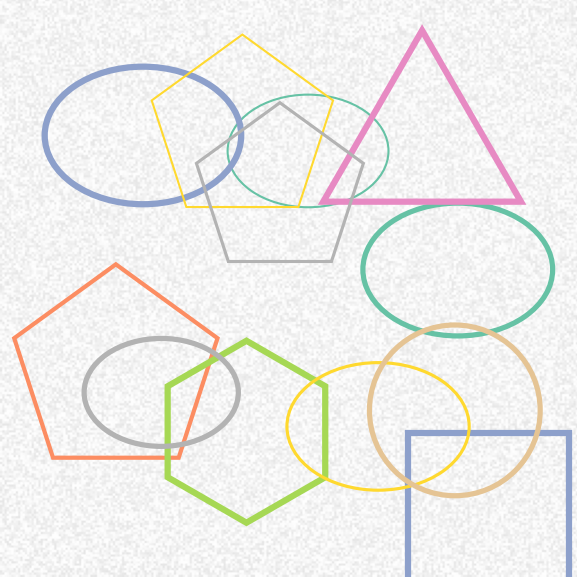[{"shape": "oval", "thickness": 1, "radius": 0.7, "center": [0.533, 0.738]}, {"shape": "oval", "thickness": 2.5, "radius": 0.82, "center": [0.793, 0.532]}, {"shape": "pentagon", "thickness": 2, "radius": 0.93, "center": [0.201, 0.356]}, {"shape": "oval", "thickness": 3, "radius": 0.85, "center": [0.248, 0.765]}, {"shape": "square", "thickness": 3, "radius": 0.7, "center": [0.846, 0.11]}, {"shape": "triangle", "thickness": 3, "radius": 0.99, "center": [0.731, 0.749]}, {"shape": "hexagon", "thickness": 3, "radius": 0.79, "center": [0.427, 0.252]}, {"shape": "pentagon", "thickness": 1, "radius": 0.83, "center": [0.42, 0.774]}, {"shape": "oval", "thickness": 1.5, "radius": 0.79, "center": [0.655, 0.261]}, {"shape": "circle", "thickness": 2.5, "radius": 0.74, "center": [0.788, 0.289]}, {"shape": "oval", "thickness": 2.5, "radius": 0.67, "center": [0.279, 0.32]}, {"shape": "pentagon", "thickness": 1.5, "radius": 0.76, "center": [0.485, 0.669]}]